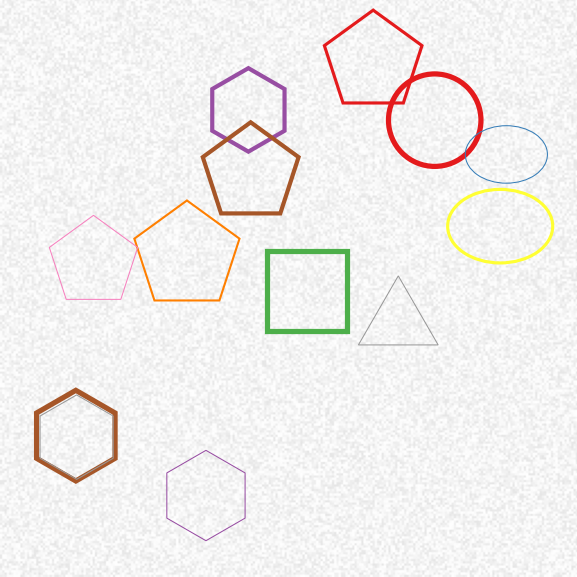[{"shape": "pentagon", "thickness": 1.5, "radius": 0.44, "center": [0.646, 0.893]}, {"shape": "circle", "thickness": 2.5, "radius": 0.4, "center": [0.753, 0.791]}, {"shape": "oval", "thickness": 0.5, "radius": 0.36, "center": [0.877, 0.732]}, {"shape": "square", "thickness": 2.5, "radius": 0.35, "center": [0.531, 0.495]}, {"shape": "hexagon", "thickness": 2, "radius": 0.36, "center": [0.43, 0.809]}, {"shape": "hexagon", "thickness": 0.5, "radius": 0.39, "center": [0.357, 0.141]}, {"shape": "pentagon", "thickness": 1, "radius": 0.48, "center": [0.324, 0.556]}, {"shape": "oval", "thickness": 1.5, "radius": 0.45, "center": [0.866, 0.608]}, {"shape": "hexagon", "thickness": 2.5, "radius": 0.39, "center": [0.131, 0.245]}, {"shape": "pentagon", "thickness": 2, "radius": 0.44, "center": [0.434, 0.7]}, {"shape": "pentagon", "thickness": 0.5, "radius": 0.4, "center": [0.162, 0.546]}, {"shape": "hexagon", "thickness": 0.5, "radius": 0.37, "center": [0.133, 0.242]}, {"shape": "triangle", "thickness": 0.5, "radius": 0.4, "center": [0.69, 0.442]}]